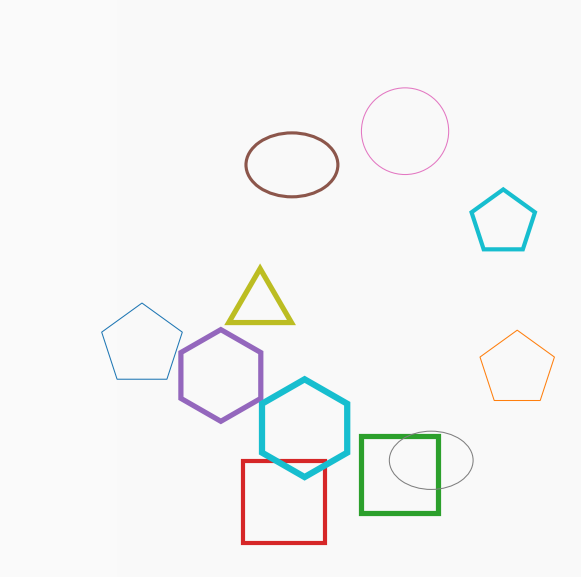[{"shape": "pentagon", "thickness": 0.5, "radius": 0.36, "center": [0.244, 0.401]}, {"shape": "pentagon", "thickness": 0.5, "radius": 0.34, "center": [0.89, 0.36]}, {"shape": "square", "thickness": 2.5, "radius": 0.33, "center": [0.687, 0.177]}, {"shape": "square", "thickness": 2, "radius": 0.35, "center": [0.489, 0.13]}, {"shape": "hexagon", "thickness": 2.5, "radius": 0.4, "center": [0.38, 0.349]}, {"shape": "oval", "thickness": 1.5, "radius": 0.4, "center": [0.502, 0.714]}, {"shape": "circle", "thickness": 0.5, "radius": 0.38, "center": [0.697, 0.772]}, {"shape": "oval", "thickness": 0.5, "radius": 0.36, "center": [0.742, 0.202]}, {"shape": "triangle", "thickness": 2.5, "radius": 0.31, "center": [0.447, 0.472]}, {"shape": "hexagon", "thickness": 3, "radius": 0.42, "center": [0.524, 0.258]}, {"shape": "pentagon", "thickness": 2, "radius": 0.29, "center": [0.866, 0.614]}]